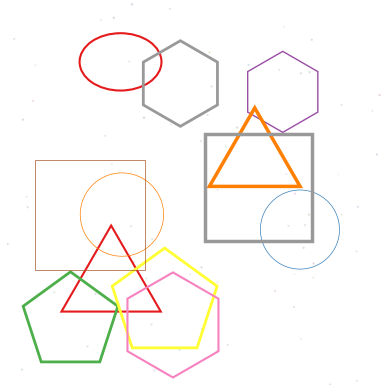[{"shape": "oval", "thickness": 1.5, "radius": 0.53, "center": [0.313, 0.839]}, {"shape": "triangle", "thickness": 1.5, "radius": 0.74, "center": [0.289, 0.265]}, {"shape": "circle", "thickness": 0.5, "radius": 0.51, "center": [0.779, 0.404]}, {"shape": "pentagon", "thickness": 2, "radius": 0.65, "center": [0.183, 0.165]}, {"shape": "hexagon", "thickness": 1, "radius": 0.53, "center": [0.734, 0.761]}, {"shape": "triangle", "thickness": 2.5, "radius": 0.68, "center": [0.662, 0.584]}, {"shape": "circle", "thickness": 0.5, "radius": 0.54, "center": [0.317, 0.443]}, {"shape": "pentagon", "thickness": 2, "radius": 0.72, "center": [0.428, 0.212]}, {"shape": "square", "thickness": 0.5, "radius": 0.72, "center": [0.234, 0.441]}, {"shape": "hexagon", "thickness": 1.5, "radius": 0.68, "center": [0.449, 0.156]}, {"shape": "hexagon", "thickness": 2, "radius": 0.56, "center": [0.469, 0.783]}, {"shape": "square", "thickness": 2.5, "radius": 0.7, "center": [0.671, 0.512]}]